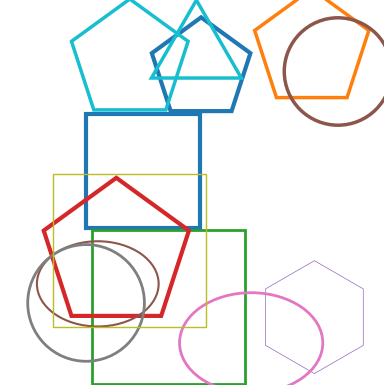[{"shape": "pentagon", "thickness": 3, "radius": 0.67, "center": [0.522, 0.82]}, {"shape": "square", "thickness": 3, "radius": 0.74, "center": [0.372, 0.556]}, {"shape": "pentagon", "thickness": 2.5, "radius": 0.78, "center": [0.81, 0.873]}, {"shape": "square", "thickness": 2, "radius": 1.0, "center": [0.438, 0.203]}, {"shape": "pentagon", "thickness": 3, "radius": 0.99, "center": [0.302, 0.34]}, {"shape": "hexagon", "thickness": 0.5, "radius": 0.73, "center": [0.817, 0.176]}, {"shape": "oval", "thickness": 1.5, "radius": 0.79, "center": [0.254, 0.263]}, {"shape": "circle", "thickness": 2.5, "radius": 0.7, "center": [0.878, 0.814]}, {"shape": "oval", "thickness": 2, "radius": 0.93, "center": [0.652, 0.11]}, {"shape": "circle", "thickness": 2, "radius": 0.76, "center": [0.224, 0.213]}, {"shape": "square", "thickness": 1, "radius": 1.0, "center": [0.336, 0.35]}, {"shape": "triangle", "thickness": 2.5, "radius": 0.67, "center": [0.51, 0.865]}, {"shape": "pentagon", "thickness": 2.5, "radius": 0.8, "center": [0.337, 0.843]}]